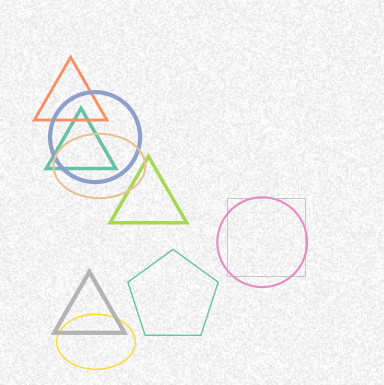[{"shape": "triangle", "thickness": 2.5, "radius": 0.52, "center": [0.21, 0.614]}, {"shape": "pentagon", "thickness": 1, "radius": 0.62, "center": [0.449, 0.229]}, {"shape": "triangle", "thickness": 2, "radius": 0.54, "center": [0.183, 0.743]}, {"shape": "circle", "thickness": 3, "radius": 0.58, "center": [0.247, 0.644]}, {"shape": "circle", "thickness": 1.5, "radius": 0.58, "center": [0.681, 0.371]}, {"shape": "triangle", "thickness": 2.5, "radius": 0.57, "center": [0.385, 0.479]}, {"shape": "oval", "thickness": 1, "radius": 0.51, "center": [0.249, 0.112]}, {"shape": "oval", "thickness": 1.5, "radius": 0.6, "center": [0.258, 0.569]}, {"shape": "square", "thickness": 0.5, "radius": 0.5, "center": [0.691, 0.385]}, {"shape": "triangle", "thickness": 3, "radius": 0.53, "center": [0.232, 0.188]}]